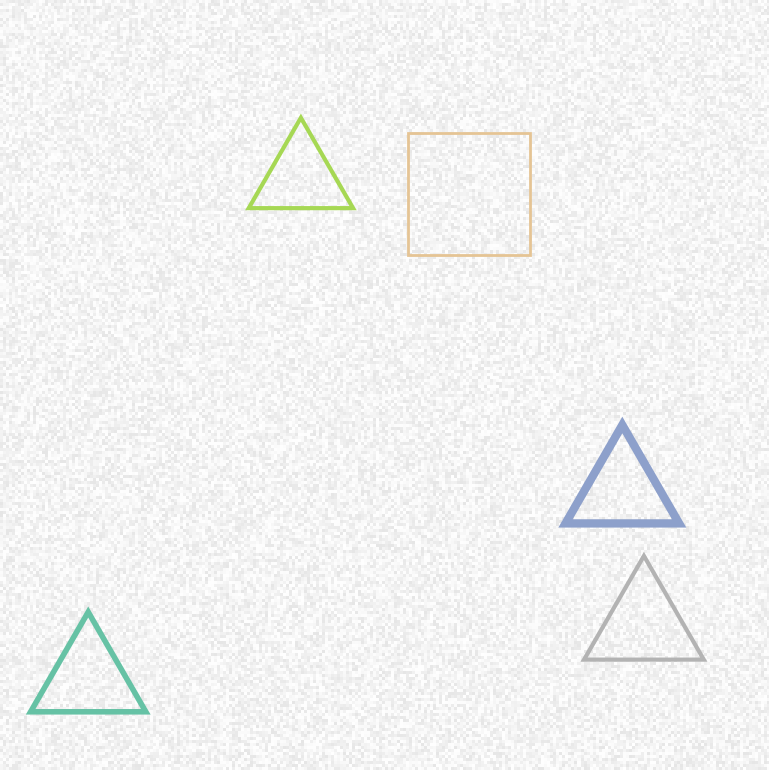[{"shape": "triangle", "thickness": 2, "radius": 0.43, "center": [0.115, 0.119]}, {"shape": "triangle", "thickness": 3, "radius": 0.43, "center": [0.808, 0.363]}, {"shape": "triangle", "thickness": 1.5, "radius": 0.39, "center": [0.391, 0.769]}, {"shape": "square", "thickness": 1, "radius": 0.4, "center": [0.609, 0.748]}, {"shape": "triangle", "thickness": 1.5, "radius": 0.45, "center": [0.836, 0.188]}]